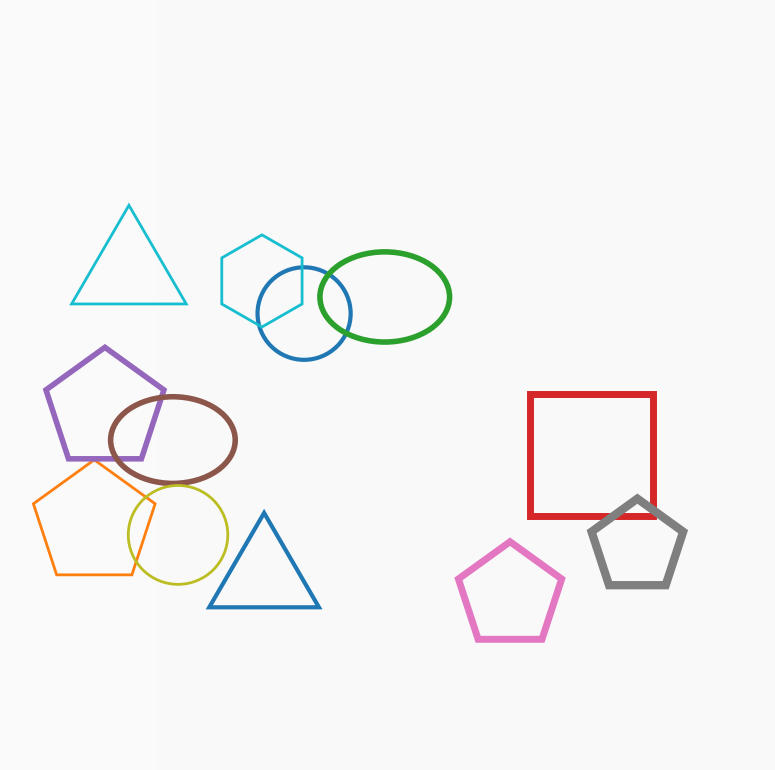[{"shape": "circle", "thickness": 1.5, "radius": 0.3, "center": [0.392, 0.593]}, {"shape": "triangle", "thickness": 1.5, "radius": 0.41, "center": [0.341, 0.252]}, {"shape": "pentagon", "thickness": 1, "radius": 0.41, "center": [0.122, 0.32]}, {"shape": "oval", "thickness": 2, "radius": 0.42, "center": [0.496, 0.614]}, {"shape": "square", "thickness": 2.5, "radius": 0.4, "center": [0.763, 0.41]}, {"shape": "pentagon", "thickness": 2, "radius": 0.4, "center": [0.135, 0.469]}, {"shape": "oval", "thickness": 2, "radius": 0.4, "center": [0.223, 0.428]}, {"shape": "pentagon", "thickness": 2.5, "radius": 0.35, "center": [0.658, 0.226]}, {"shape": "pentagon", "thickness": 3, "radius": 0.31, "center": [0.822, 0.29]}, {"shape": "circle", "thickness": 1, "radius": 0.32, "center": [0.23, 0.305]}, {"shape": "triangle", "thickness": 1, "radius": 0.43, "center": [0.166, 0.648]}, {"shape": "hexagon", "thickness": 1, "radius": 0.3, "center": [0.338, 0.635]}]